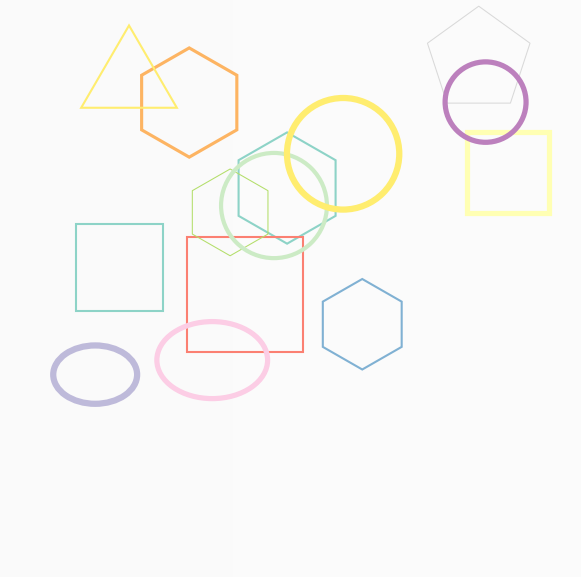[{"shape": "hexagon", "thickness": 1, "radius": 0.48, "center": [0.494, 0.674]}, {"shape": "square", "thickness": 1, "radius": 0.38, "center": [0.206, 0.536]}, {"shape": "square", "thickness": 2.5, "radius": 0.35, "center": [0.874, 0.7]}, {"shape": "oval", "thickness": 3, "radius": 0.36, "center": [0.164, 0.35]}, {"shape": "square", "thickness": 1, "radius": 0.5, "center": [0.422, 0.488]}, {"shape": "hexagon", "thickness": 1, "radius": 0.39, "center": [0.623, 0.438]}, {"shape": "hexagon", "thickness": 1.5, "radius": 0.47, "center": [0.326, 0.822]}, {"shape": "hexagon", "thickness": 0.5, "radius": 0.38, "center": [0.396, 0.631]}, {"shape": "oval", "thickness": 2.5, "radius": 0.48, "center": [0.365, 0.376]}, {"shape": "pentagon", "thickness": 0.5, "radius": 0.46, "center": [0.824, 0.896]}, {"shape": "circle", "thickness": 2.5, "radius": 0.35, "center": [0.835, 0.822]}, {"shape": "circle", "thickness": 2, "radius": 0.46, "center": [0.471, 0.643]}, {"shape": "triangle", "thickness": 1, "radius": 0.47, "center": [0.222, 0.86]}, {"shape": "circle", "thickness": 3, "radius": 0.48, "center": [0.59, 0.733]}]